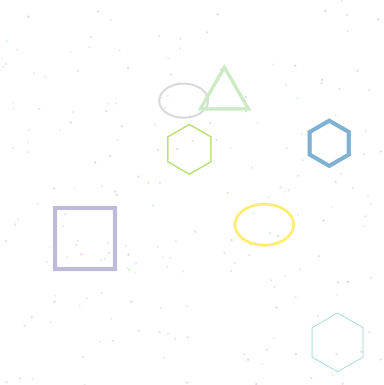[{"shape": "hexagon", "thickness": 0.5, "radius": 0.38, "center": [0.877, 0.111]}, {"shape": "square", "thickness": 3, "radius": 0.39, "center": [0.221, 0.381]}, {"shape": "hexagon", "thickness": 3, "radius": 0.29, "center": [0.855, 0.628]}, {"shape": "hexagon", "thickness": 1, "radius": 0.32, "center": [0.492, 0.612]}, {"shape": "oval", "thickness": 1.5, "radius": 0.32, "center": [0.477, 0.738]}, {"shape": "triangle", "thickness": 2.5, "radius": 0.36, "center": [0.583, 0.753]}, {"shape": "oval", "thickness": 2, "radius": 0.38, "center": [0.687, 0.416]}]